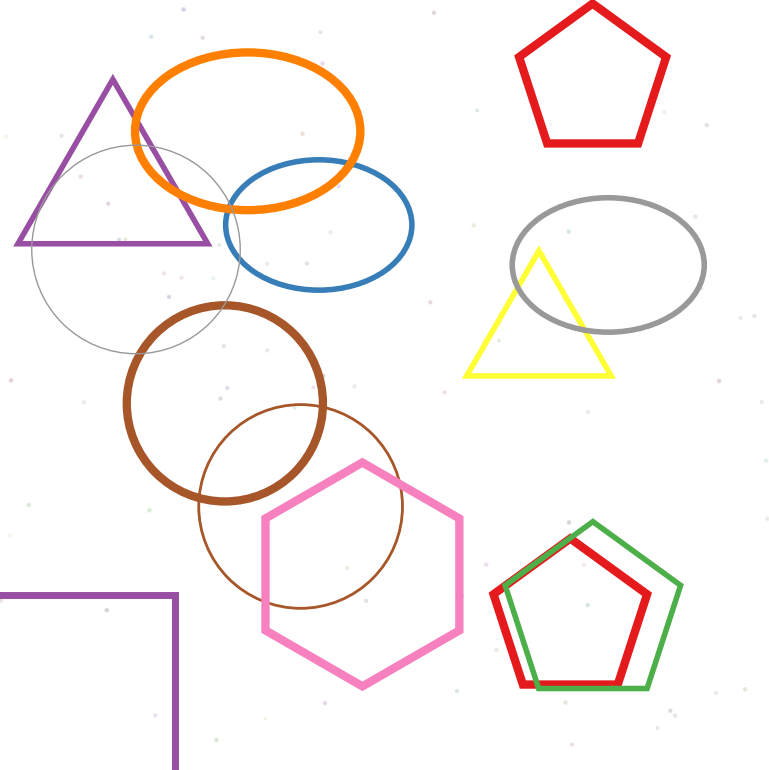[{"shape": "pentagon", "thickness": 3, "radius": 0.52, "center": [0.741, 0.196]}, {"shape": "pentagon", "thickness": 3, "radius": 0.5, "center": [0.77, 0.895]}, {"shape": "oval", "thickness": 2, "radius": 0.6, "center": [0.414, 0.708]}, {"shape": "pentagon", "thickness": 2, "radius": 0.6, "center": [0.77, 0.203]}, {"shape": "square", "thickness": 2.5, "radius": 0.58, "center": [0.112, 0.112]}, {"shape": "triangle", "thickness": 2, "radius": 0.71, "center": [0.147, 0.755]}, {"shape": "oval", "thickness": 3, "radius": 0.73, "center": [0.322, 0.829]}, {"shape": "triangle", "thickness": 2, "radius": 0.54, "center": [0.7, 0.566]}, {"shape": "circle", "thickness": 3, "radius": 0.64, "center": [0.292, 0.476]}, {"shape": "circle", "thickness": 1, "radius": 0.66, "center": [0.39, 0.342]}, {"shape": "hexagon", "thickness": 3, "radius": 0.73, "center": [0.471, 0.254]}, {"shape": "circle", "thickness": 0.5, "radius": 0.68, "center": [0.177, 0.676]}, {"shape": "oval", "thickness": 2, "radius": 0.62, "center": [0.79, 0.656]}]